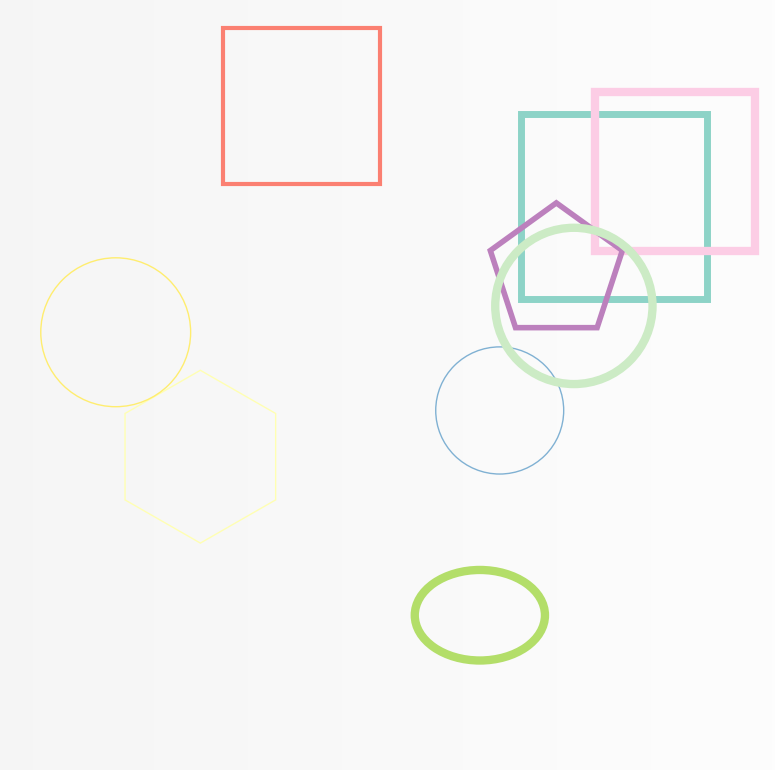[{"shape": "square", "thickness": 2.5, "radius": 0.6, "center": [0.792, 0.732]}, {"shape": "hexagon", "thickness": 0.5, "radius": 0.56, "center": [0.259, 0.407]}, {"shape": "square", "thickness": 1.5, "radius": 0.51, "center": [0.389, 0.862]}, {"shape": "circle", "thickness": 0.5, "radius": 0.41, "center": [0.645, 0.467]}, {"shape": "oval", "thickness": 3, "radius": 0.42, "center": [0.619, 0.201]}, {"shape": "square", "thickness": 3, "radius": 0.52, "center": [0.871, 0.777]}, {"shape": "pentagon", "thickness": 2, "radius": 0.45, "center": [0.718, 0.647]}, {"shape": "circle", "thickness": 3, "radius": 0.51, "center": [0.74, 0.603]}, {"shape": "circle", "thickness": 0.5, "radius": 0.48, "center": [0.149, 0.568]}]